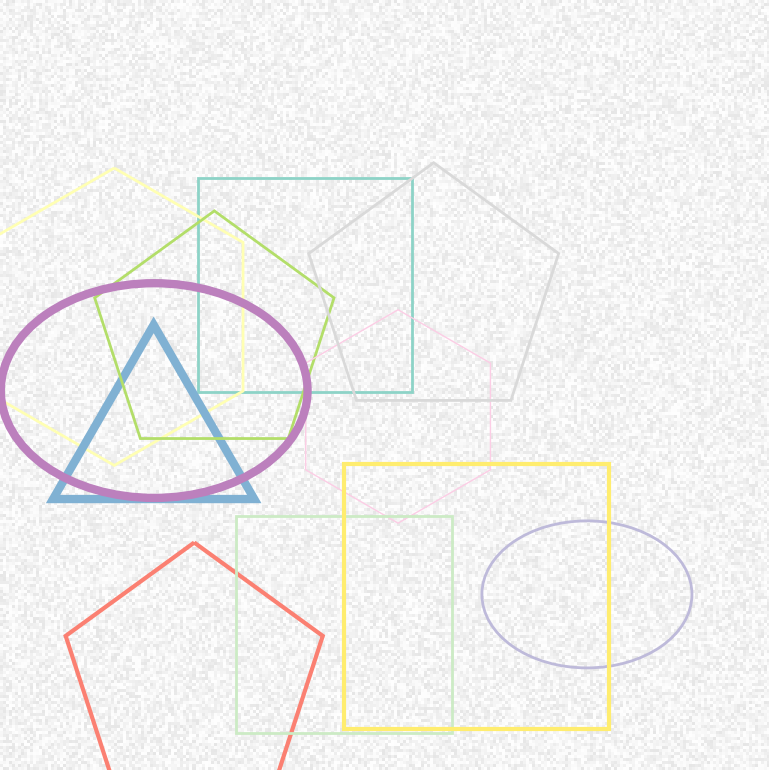[{"shape": "square", "thickness": 1, "radius": 0.69, "center": [0.396, 0.63]}, {"shape": "hexagon", "thickness": 1, "radius": 0.97, "center": [0.148, 0.589]}, {"shape": "oval", "thickness": 1, "radius": 0.68, "center": [0.762, 0.228]}, {"shape": "pentagon", "thickness": 1.5, "radius": 0.88, "center": [0.252, 0.12]}, {"shape": "triangle", "thickness": 3, "radius": 0.75, "center": [0.2, 0.427]}, {"shape": "pentagon", "thickness": 1, "radius": 0.82, "center": [0.278, 0.563]}, {"shape": "hexagon", "thickness": 0.5, "radius": 0.69, "center": [0.517, 0.459]}, {"shape": "pentagon", "thickness": 1, "radius": 0.85, "center": [0.563, 0.618]}, {"shape": "oval", "thickness": 3, "radius": 1.0, "center": [0.2, 0.493]}, {"shape": "square", "thickness": 1, "radius": 0.7, "center": [0.447, 0.189]}, {"shape": "square", "thickness": 1.5, "radius": 0.86, "center": [0.619, 0.225]}]